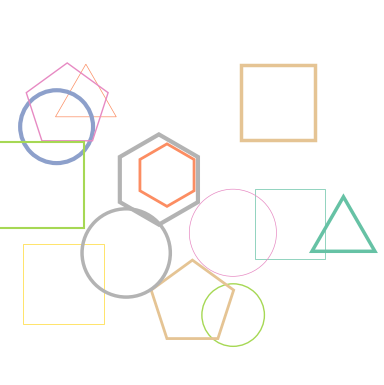[{"shape": "square", "thickness": 0.5, "radius": 0.45, "center": [0.753, 0.419]}, {"shape": "triangle", "thickness": 2.5, "radius": 0.47, "center": [0.892, 0.394]}, {"shape": "hexagon", "thickness": 2, "radius": 0.41, "center": [0.434, 0.545]}, {"shape": "triangle", "thickness": 0.5, "radius": 0.46, "center": [0.223, 0.742]}, {"shape": "circle", "thickness": 3, "radius": 0.47, "center": [0.147, 0.671]}, {"shape": "pentagon", "thickness": 1, "radius": 0.56, "center": [0.175, 0.725]}, {"shape": "circle", "thickness": 0.5, "radius": 0.57, "center": [0.605, 0.395]}, {"shape": "square", "thickness": 1.5, "radius": 0.56, "center": [0.106, 0.519]}, {"shape": "circle", "thickness": 1, "radius": 0.41, "center": [0.606, 0.182]}, {"shape": "square", "thickness": 0.5, "radius": 0.52, "center": [0.165, 0.262]}, {"shape": "pentagon", "thickness": 2, "radius": 0.56, "center": [0.5, 0.212]}, {"shape": "square", "thickness": 2.5, "radius": 0.48, "center": [0.722, 0.734]}, {"shape": "circle", "thickness": 2.5, "radius": 0.57, "center": [0.328, 0.343]}, {"shape": "hexagon", "thickness": 3, "radius": 0.59, "center": [0.413, 0.534]}]